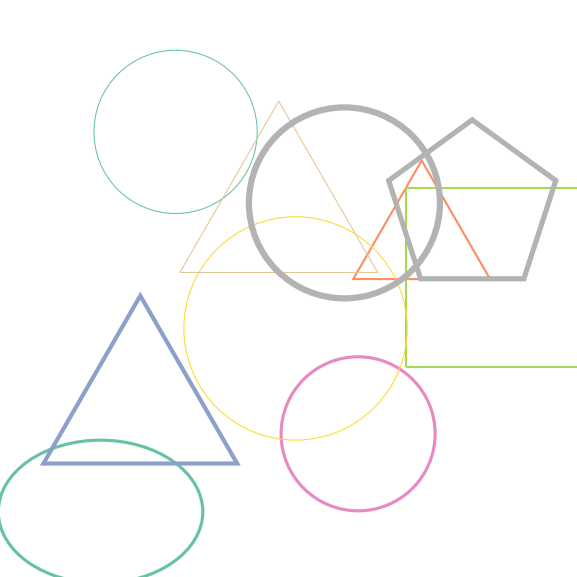[{"shape": "circle", "thickness": 0.5, "radius": 0.71, "center": [0.304, 0.771]}, {"shape": "oval", "thickness": 1.5, "radius": 0.89, "center": [0.174, 0.113]}, {"shape": "triangle", "thickness": 1, "radius": 0.68, "center": [0.73, 0.584]}, {"shape": "triangle", "thickness": 2, "radius": 0.97, "center": [0.243, 0.293]}, {"shape": "circle", "thickness": 1.5, "radius": 0.67, "center": [0.62, 0.248]}, {"shape": "square", "thickness": 1, "radius": 0.77, "center": [0.857, 0.518]}, {"shape": "circle", "thickness": 0.5, "radius": 0.97, "center": [0.512, 0.43]}, {"shape": "triangle", "thickness": 0.5, "radius": 0.99, "center": [0.483, 0.626]}, {"shape": "pentagon", "thickness": 2.5, "radius": 0.76, "center": [0.818, 0.639]}, {"shape": "circle", "thickness": 3, "radius": 0.83, "center": [0.596, 0.648]}]